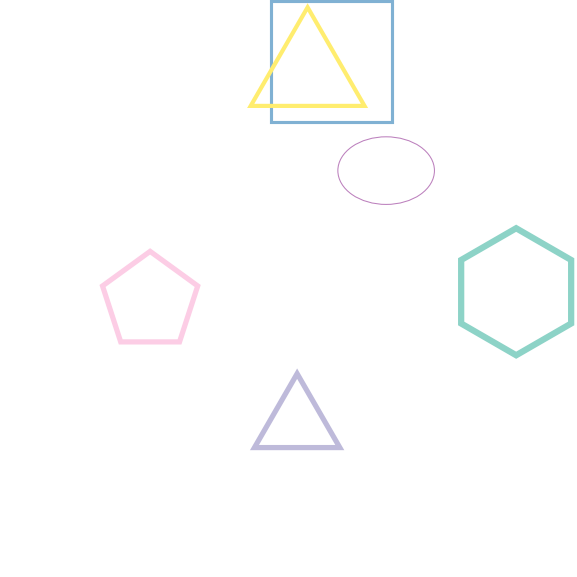[{"shape": "hexagon", "thickness": 3, "radius": 0.55, "center": [0.894, 0.494]}, {"shape": "triangle", "thickness": 2.5, "radius": 0.43, "center": [0.515, 0.267]}, {"shape": "square", "thickness": 1.5, "radius": 0.52, "center": [0.574, 0.892]}, {"shape": "pentagon", "thickness": 2.5, "radius": 0.43, "center": [0.26, 0.477]}, {"shape": "oval", "thickness": 0.5, "radius": 0.42, "center": [0.669, 0.704]}, {"shape": "triangle", "thickness": 2, "radius": 0.57, "center": [0.533, 0.873]}]